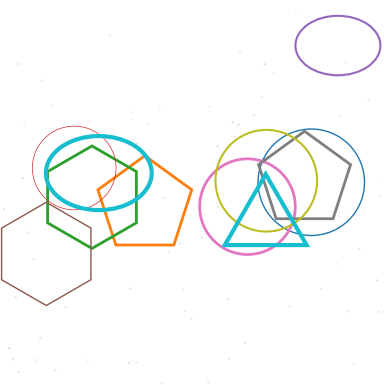[{"shape": "circle", "thickness": 1, "radius": 0.69, "center": [0.809, 0.527]}, {"shape": "pentagon", "thickness": 2, "radius": 0.64, "center": [0.376, 0.467]}, {"shape": "hexagon", "thickness": 2, "radius": 0.67, "center": [0.239, 0.488]}, {"shape": "circle", "thickness": 0.5, "radius": 0.54, "center": [0.193, 0.564]}, {"shape": "oval", "thickness": 1.5, "radius": 0.55, "center": [0.878, 0.882]}, {"shape": "hexagon", "thickness": 1, "radius": 0.67, "center": [0.12, 0.34]}, {"shape": "circle", "thickness": 2, "radius": 0.62, "center": [0.643, 0.463]}, {"shape": "pentagon", "thickness": 2, "radius": 0.63, "center": [0.791, 0.534]}, {"shape": "circle", "thickness": 1.5, "radius": 0.66, "center": [0.692, 0.531]}, {"shape": "triangle", "thickness": 3, "radius": 0.61, "center": [0.69, 0.425]}, {"shape": "oval", "thickness": 3, "radius": 0.69, "center": [0.257, 0.55]}]